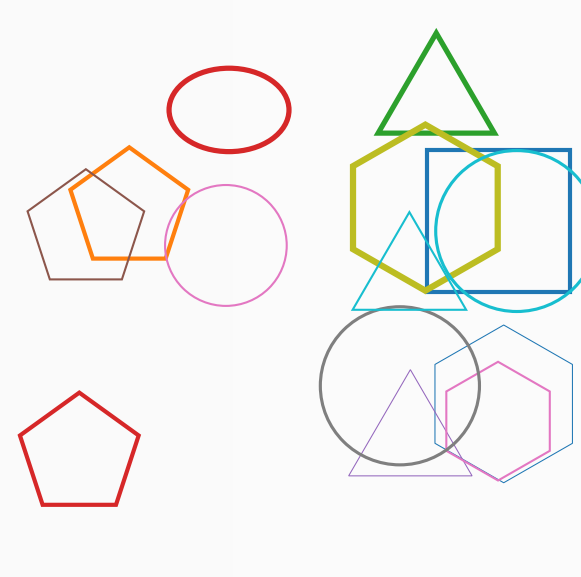[{"shape": "hexagon", "thickness": 0.5, "radius": 0.68, "center": [0.867, 0.3]}, {"shape": "square", "thickness": 2, "radius": 0.61, "center": [0.858, 0.616]}, {"shape": "pentagon", "thickness": 2, "radius": 0.53, "center": [0.222, 0.638]}, {"shape": "triangle", "thickness": 2.5, "radius": 0.58, "center": [0.751, 0.826]}, {"shape": "pentagon", "thickness": 2, "radius": 0.54, "center": [0.136, 0.212]}, {"shape": "oval", "thickness": 2.5, "radius": 0.52, "center": [0.394, 0.809]}, {"shape": "triangle", "thickness": 0.5, "radius": 0.61, "center": [0.706, 0.236]}, {"shape": "pentagon", "thickness": 1, "radius": 0.53, "center": [0.148, 0.601]}, {"shape": "circle", "thickness": 1, "radius": 0.52, "center": [0.389, 0.574]}, {"shape": "hexagon", "thickness": 1, "radius": 0.51, "center": [0.857, 0.27]}, {"shape": "circle", "thickness": 1.5, "radius": 0.68, "center": [0.688, 0.331]}, {"shape": "hexagon", "thickness": 3, "radius": 0.72, "center": [0.732, 0.64]}, {"shape": "circle", "thickness": 1.5, "radius": 0.7, "center": [0.889, 0.599]}, {"shape": "triangle", "thickness": 1, "radius": 0.56, "center": [0.704, 0.519]}]